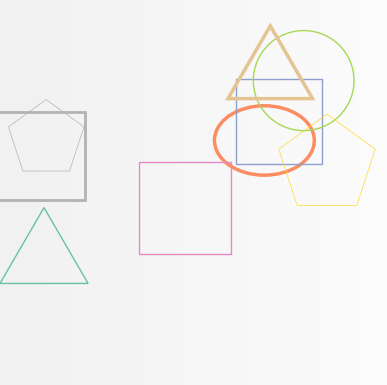[{"shape": "triangle", "thickness": 1, "radius": 0.66, "center": [0.114, 0.329]}, {"shape": "oval", "thickness": 2.5, "radius": 0.64, "center": [0.682, 0.635]}, {"shape": "square", "thickness": 1, "radius": 0.55, "center": [0.72, 0.684]}, {"shape": "square", "thickness": 1, "radius": 0.59, "center": [0.477, 0.46]}, {"shape": "circle", "thickness": 1, "radius": 0.65, "center": [0.784, 0.791]}, {"shape": "pentagon", "thickness": 0.5, "radius": 0.65, "center": [0.844, 0.572]}, {"shape": "triangle", "thickness": 2.5, "radius": 0.63, "center": [0.697, 0.807]}, {"shape": "pentagon", "thickness": 0.5, "radius": 0.51, "center": [0.119, 0.639]}, {"shape": "square", "thickness": 2, "radius": 0.57, "center": [0.106, 0.595]}]